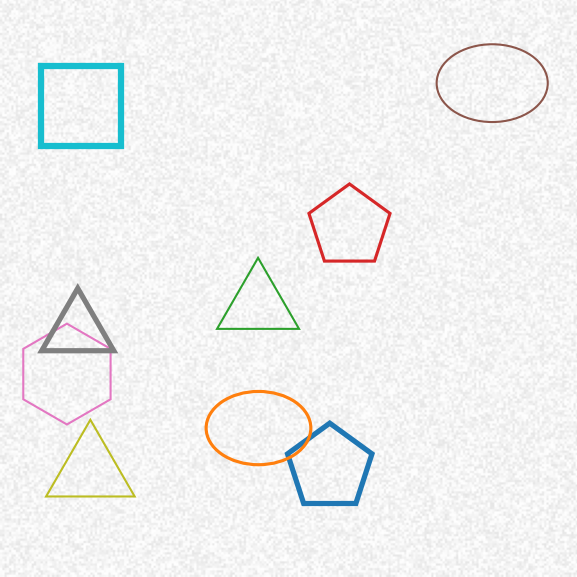[{"shape": "pentagon", "thickness": 2.5, "radius": 0.38, "center": [0.571, 0.189]}, {"shape": "oval", "thickness": 1.5, "radius": 0.45, "center": [0.448, 0.258]}, {"shape": "triangle", "thickness": 1, "radius": 0.41, "center": [0.447, 0.471]}, {"shape": "pentagon", "thickness": 1.5, "radius": 0.37, "center": [0.605, 0.607]}, {"shape": "oval", "thickness": 1, "radius": 0.48, "center": [0.852, 0.855]}, {"shape": "hexagon", "thickness": 1, "radius": 0.44, "center": [0.116, 0.351]}, {"shape": "triangle", "thickness": 2.5, "radius": 0.36, "center": [0.135, 0.428]}, {"shape": "triangle", "thickness": 1, "radius": 0.44, "center": [0.157, 0.184]}, {"shape": "square", "thickness": 3, "radius": 0.35, "center": [0.14, 0.815]}]